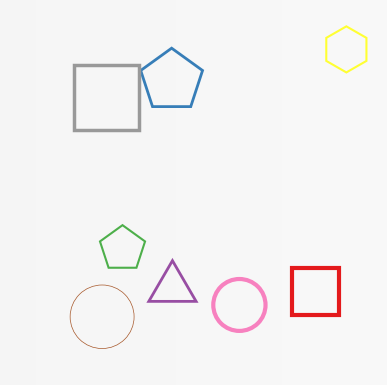[{"shape": "square", "thickness": 3, "radius": 0.3, "center": [0.813, 0.243]}, {"shape": "pentagon", "thickness": 2, "radius": 0.42, "center": [0.443, 0.791]}, {"shape": "pentagon", "thickness": 1.5, "radius": 0.31, "center": [0.316, 0.354]}, {"shape": "triangle", "thickness": 2, "radius": 0.35, "center": [0.445, 0.252]}, {"shape": "hexagon", "thickness": 1.5, "radius": 0.3, "center": [0.894, 0.872]}, {"shape": "circle", "thickness": 0.5, "radius": 0.41, "center": [0.264, 0.177]}, {"shape": "circle", "thickness": 3, "radius": 0.34, "center": [0.618, 0.208]}, {"shape": "square", "thickness": 2.5, "radius": 0.42, "center": [0.275, 0.746]}]